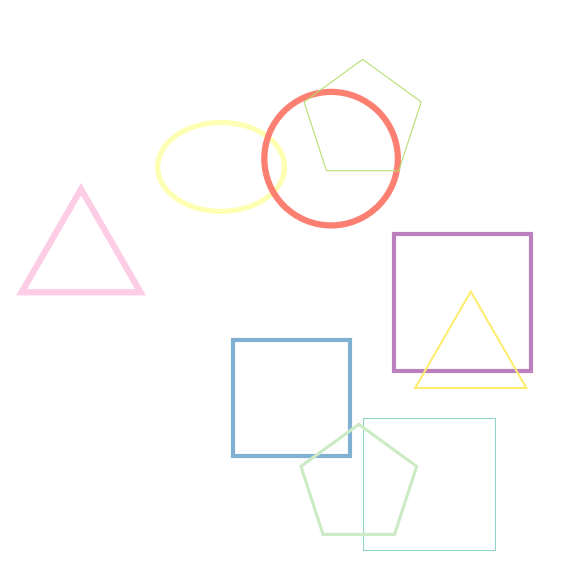[{"shape": "square", "thickness": 0.5, "radius": 0.57, "center": [0.743, 0.16]}, {"shape": "oval", "thickness": 2.5, "radius": 0.55, "center": [0.383, 0.71]}, {"shape": "circle", "thickness": 3, "radius": 0.58, "center": [0.573, 0.724]}, {"shape": "square", "thickness": 2, "radius": 0.5, "center": [0.505, 0.31]}, {"shape": "pentagon", "thickness": 0.5, "radius": 0.53, "center": [0.628, 0.79]}, {"shape": "triangle", "thickness": 3, "radius": 0.59, "center": [0.14, 0.553]}, {"shape": "square", "thickness": 2, "radius": 0.59, "center": [0.801, 0.475]}, {"shape": "pentagon", "thickness": 1.5, "radius": 0.53, "center": [0.621, 0.159]}, {"shape": "triangle", "thickness": 1, "radius": 0.56, "center": [0.815, 0.383]}]